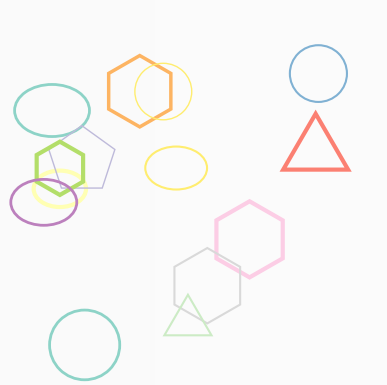[{"shape": "oval", "thickness": 2, "radius": 0.48, "center": [0.134, 0.713]}, {"shape": "circle", "thickness": 2, "radius": 0.45, "center": [0.218, 0.104]}, {"shape": "oval", "thickness": 3, "radius": 0.34, "center": [0.154, 0.51]}, {"shape": "pentagon", "thickness": 1, "radius": 0.45, "center": [0.211, 0.584]}, {"shape": "triangle", "thickness": 3, "radius": 0.48, "center": [0.815, 0.608]}, {"shape": "circle", "thickness": 1.5, "radius": 0.37, "center": [0.822, 0.809]}, {"shape": "hexagon", "thickness": 2.5, "radius": 0.46, "center": [0.361, 0.763]}, {"shape": "hexagon", "thickness": 3, "radius": 0.35, "center": [0.155, 0.563]}, {"shape": "hexagon", "thickness": 3, "radius": 0.49, "center": [0.644, 0.378]}, {"shape": "hexagon", "thickness": 1.5, "radius": 0.49, "center": [0.535, 0.258]}, {"shape": "oval", "thickness": 2, "radius": 0.43, "center": [0.113, 0.474]}, {"shape": "triangle", "thickness": 1.5, "radius": 0.35, "center": [0.485, 0.164]}, {"shape": "oval", "thickness": 1.5, "radius": 0.4, "center": [0.455, 0.564]}, {"shape": "circle", "thickness": 1, "radius": 0.37, "center": [0.421, 0.762]}]